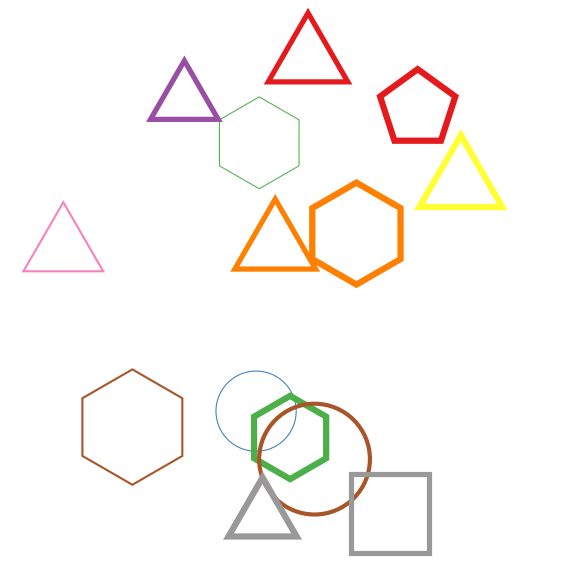[{"shape": "pentagon", "thickness": 3, "radius": 0.34, "center": [0.723, 0.811]}, {"shape": "triangle", "thickness": 2.5, "radius": 0.4, "center": [0.533, 0.897]}, {"shape": "circle", "thickness": 0.5, "radius": 0.35, "center": [0.443, 0.287]}, {"shape": "hexagon", "thickness": 0.5, "radius": 0.4, "center": [0.449, 0.752]}, {"shape": "hexagon", "thickness": 3, "radius": 0.36, "center": [0.502, 0.242]}, {"shape": "triangle", "thickness": 2.5, "radius": 0.34, "center": [0.319, 0.826]}, {"shape": "hexagon", "thickness": 3, "radius": 0.44, "center": [0.617, 0.595]}, {"shape": "triangle", "thickness": 2.5, "radius": 0.4, "center": [0.477, 0.574]}, {"shape": "triangle", "thickness": 3, "radius": 0.41, "center": [0.798, 0.682]}, {"shape": "circle", "thickness": 2, "radius": 0.48, "center": [0.545, 0.204]}, {"shape": "hexagon", "thickness": 1, "radius": 0.5, "center": [0.229, 0.26]}, {"shape": "triangle", "thickness": 1, "radius": 0.4, "center": [0.11, 0.569]}, {"shape": "triangle", "thickness": 3, "radius": 0.34, "center": [0.455, 0.104]}, {"shape": "square", "thickness": 2.5, "radius": 0.34, "center": [0.675, 0.11]}]